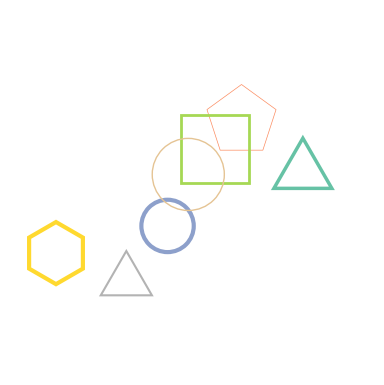[{"shape": "triangle", "thickness": 2.5, "radius": 0.43, "center": [0.787, 0.554]}, {"shape": "pentagon", "thickness": 0.5, "radius": 0.47, "center": [0.627, 0.686]}, {"shape": "circle", "thickness": 3, "radius": 0.34, "center": [0.435, 0.413]}, {"shape": "square", "thickness": 2, "radius": 0.44, "center": [0.558, 0.612]}, {"shape": "hexagon", "thickness": 3, "radius": 0.4, "center": [0.145, 0.343]}, {"shape": "circle", "thickness": 1, "radius": 0.47, "center": [0.489, 0.547]}, {"shape": "triangle", "thickness": 1.5, "radius": 0.38, "center": [0.328, 0.271]}]